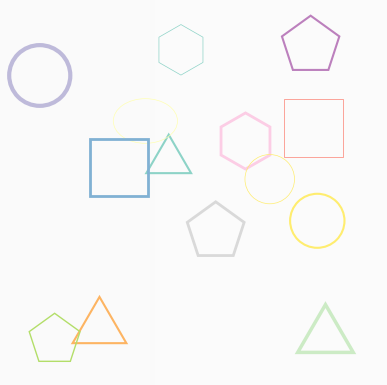[{"shape": "triangle", "thickness": 1.5, "radius": 0.33, "center": [0.435, 0.584]}, {"shape": "hexagon", "thickness": 0.5, "radius": 0.33, "center": [0.467, 0.871]}, {"shape": "oval", "thickness": 0.5, "radius": 0.41, "center": [0.375, 0.686]}, {"shape": "circle", "thickness": 3, "radius": 0.39, "center": [0.103, 0.804]}, {"shape": "square", "thickness": 0.5, "radius": 0.38, "center": [0.809, 0.668]}, {"shape": "square", "thickness": 2, "radius": 0.37, "center": [0.308, 0.566]}, {"shape": "triangle", "thickness": 1.5, "radius": 0.4, "center": [0.257, 0.149]}, {"shape": "pentagon", "thickness": 1, "radius": 0.34, "center": [0.141, 0.117]}, {"shape": "hexagon", "thickness": 2, "radius": 0.36, "center": [0.634, 0.634]}, {"shape": "pentagon", "thickness": 2, "radius": 0.39, "center": [0.557, 0.399]}, {"shape": "pentagon", "thickness": 1.5, "radius": 0.39, "center": [0.802, 0.881]}, {"shape": "triangle", "thickness": 2.5, "radius": 0.41, "center": [0.84, 0.126]}, {"shape": "circle", "thickness": 1.5, "radius": 0.35, "center": [0.819, 0.427]}, {"shape": "circle", "thickness": 0.5, "radius": 0.32, "center": [0.696, 0.535]}]